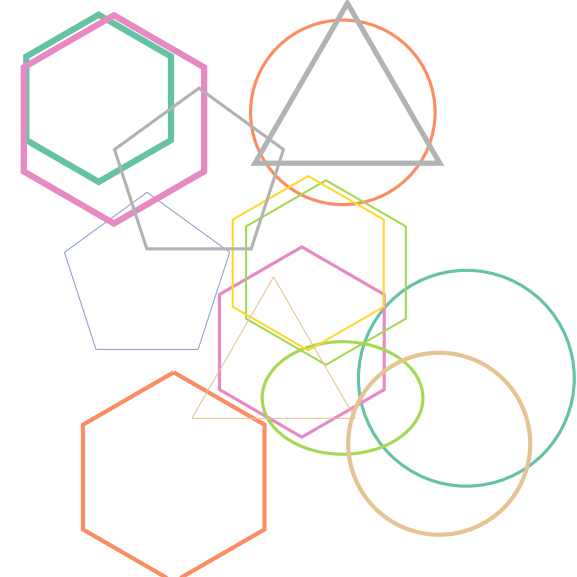[{"shape": "hexagon", "thickness": 3, "radius": 0.72, "center": [0.171, 0.829]}, {"shape": "circle", "thickness": 1.5, "radius": 0.93, "center": [0.808, 0.344]}, {"shape": "hexagon", "thickness": 2, "radius": 0.91, "center": [0.301, 0.173]}, {"shape": "circle", "thickness": 1.5, "radius": 0.8, "center": [0.594, 0.805]}, {"shape": "pentagon", "thickness": 0.5, "radius": 0.75, "center": [0.255, 0.516]}, {"shape": "hexagon", "thickness": 1.5, "radius": 0.82, "center": [0.523, 0.407]}, {"shape": "hexagon", "thickness": 3, "radius": 0.9, "center": [0.197, 0.792]}, {"shape": "oval", "thickness": 1.5, "radius": 0.7, "center": [0.593, 0.31]}, {"shape": "hexagon", "thickness": 1, "radius": 0.8, "center": [0.564, 0.527]}, {"shape": "hexagon", "thickness": 1, "radius": 0.75, "center": [0.534, 0.543]}, {"shape": "circle", "thickness": 2, "radius": 0.79, "center": [0.761, 0.231]}, {"shape": "triangle", "thickness": 0.5, "radius": 0.82, "center": [0.474, 0.356]}, {"shape": "triangle", "thickness": 2.5, "radius": 0.92, "center": [0.602, 0.809]}, {"shape": "pentagon", "thickness": 1.5, "radius": 0.77, "center": [0.345, 0.693]}]